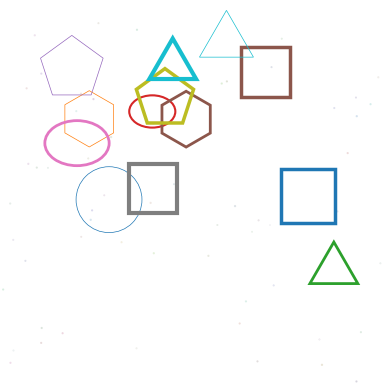[{"shape": "circle", "thickness": 0.5, "radius": 0.43, "center": [0.283, 0.481]}, {"shape": "square", "thickness": 2.5, "radius": 0.35, "center": [0.801, 0.491]}, {"shape": "hexagon", "thickness": 0.5, "radius": 0.37, "center": [0.232, 0.691]}, {"shape": "triangle", "thickness": 2, "radius": 0.36, "center": [0.867, 0.299]}, {"shape": "oval", "thickness": 1.5, "radius": 0.3, "center": [0.396, 0.71]}, {"shape": "pentagon", "thickness": 0.5, "radius": 0.43, "center": [0.187, 0.823]}, {"shape": "square", "thickness": 2.5, "radius": 0.32, "center": [0.69, 0.813]}, {"shape": "hexagon", "thickness": 2, "radius": 0.36, "center": [0.483, 0.691]}, {"shape": "oval", "thickness": 2, "radius": 0.42, "center": [0.2, 0.628]}, {"shape": "square", "thickness": 3, "radius": 0.31, "center": [0.397, 0.51]}, {"shape": "pentagon", "thickness": 2.5, "radius": 0.39, "center": [0.428, 0.744]}, {"shape": "triangle", "thickness": 3, "radius": 0.35, "center": [0.449, 0.83]}, {"shape": "triangle", "thickness": 0.5, "radius": 0.4, "center": [0.588, 0.892]}]